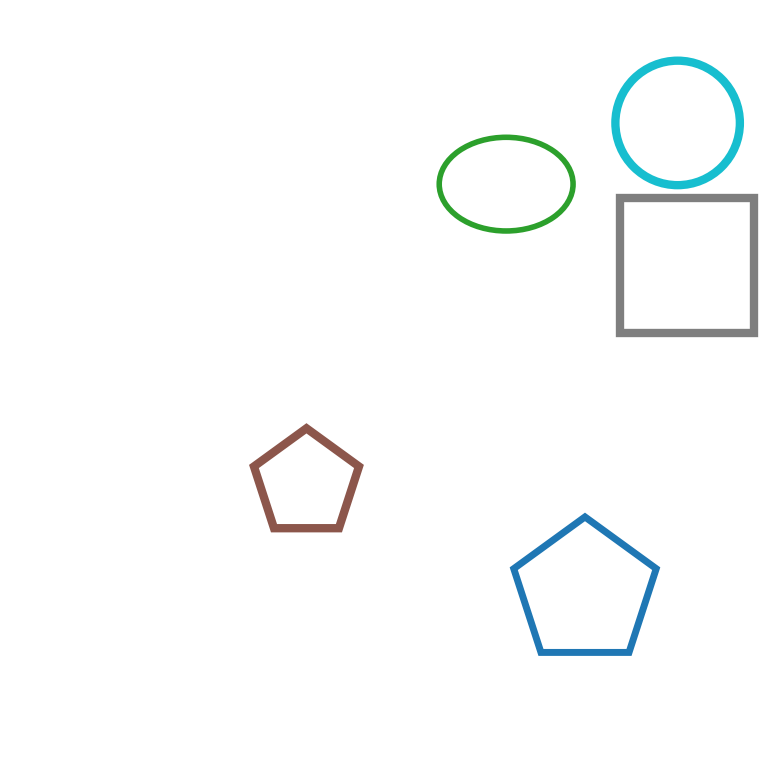[{"shape": "pentagon", "thickness": 2.5, "radius": 0.49, "center": [0.76, 0.231]}, {"shape": "oval", "thickness": 2, "radius": 0.43, "center": [0.657, 0.761]}, {"shape": "pentagon", "thickness": 3, "radius": 0.36, "center": [0.398, 0.372]}, {"shape": "square", "thickness": 3, "radius": 0.44, "center": [0.892, 0.655]}, {"shape": "circle", "thickness": 3, "radius": 0.4, "center": [0.88, 0.84]}]